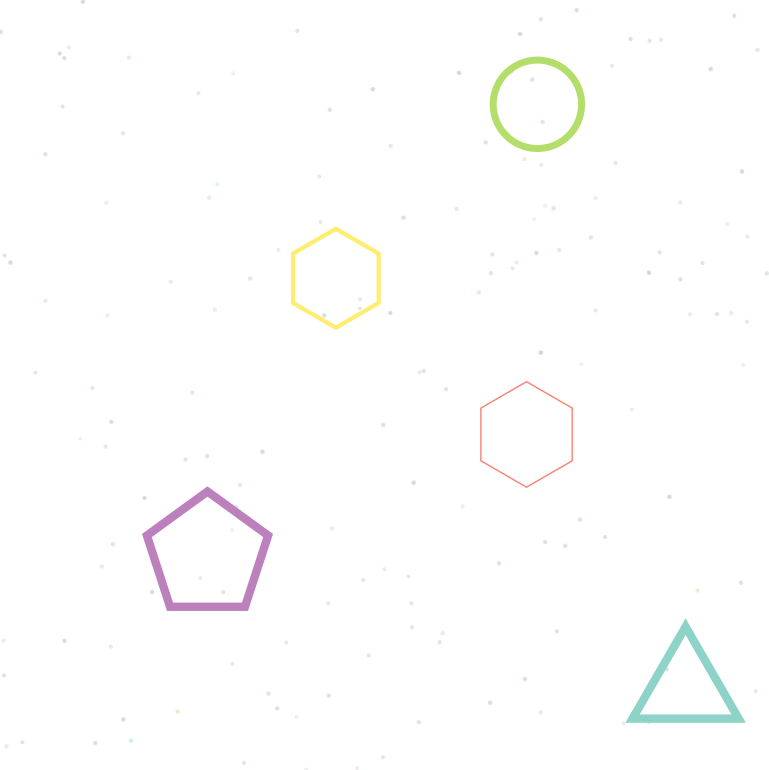[{"shape": "triangle", "thickness": 3, "radius": 0.4, "center": [0.89, 0.107]}, {"shape": "hexagon", "thickness": 0.5, "radius": 0.34, "center": [0.684, 0.436]}, {"shape": "circle", "thickness": 2.5, "radius": 0.29, "center": [0.698, 0.865]}, {"shape": "pentagon", "thickness": 3, "radius": 0.41, "center": [0.269, 0.279]}, {"shape": "hexagon", "thickness": 1.5, "radius": 0.32, "center": [0.436, 0.639]}]